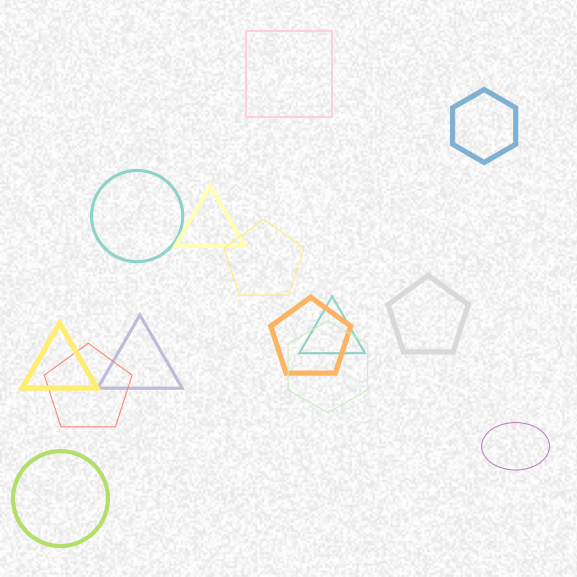[{"shape": "triangle", "thickness": 1, "radius": 0.33, "center": [0.575, 0.42]}, {"shape": "circle", "thickness": 1.5, "radius": 0.39, "center": [0.237, 0.625]}, {"shape": "triangle", "thickness": 2, "radius": 0.35, "center": [0.364, 0.608]}, {"shape": "triangle", "thickness": 1.5, "radius": 0.42, "center": [0.242, 0.369]}, {"shape": "pentagon", "thickness": 0.5, "radius": 0.4, "center": [0.153, 0.325]}, {"shape": "hexagon", "thickness": 2.5, "radius": 0.32, "center": [0.838, 0.781]}, {"shape": "pentagon", "thickness": 2.5, "radius": 0.36, "center": [0.538, 0.412]}, {"shape": "circle", "thickness": 2, "radius": 0.41, "center": [0.105, 0.136]}, {"shape": "square", "thickness": 1, "radius": 0.37, "center": [0.501, 0.871]}, {"shape": "pentagon", "thickness": 2.5, "radius": 0.37, "center": [0.742, 0.449]}, {"shape": "oval", "thickness": 0.5, "radius": 0.29, "center": [0.893, 0.226]}, {"shape": "hexagon", "thickness": 0.5, "radius": 0.4, "center": [0.568, 0.364]}, {"shape": "triangle", "thickness": 2.5, "radius": 0.37, "center": [0.103, 0.365]}, {"shape": "pentagon", "thickness": 0.5, "radius": 0.36, "center": [0.457, 0.547]}]